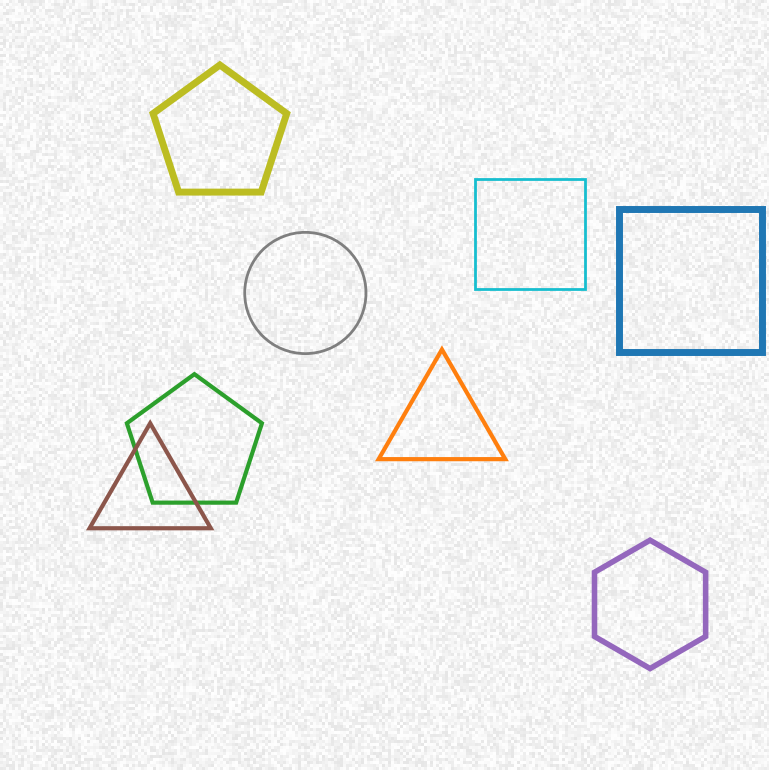[{"shape": "square", "thickness": 2.5, "radius": 0.47, "center": [0.897, 0.636]}, {"shape": "triangle", "thickness": 1.5, "radius": 0.47, "center": [0.574, 0.451]}, {"shape": "pentagon", "thickness": 1.5, "radius": 0.46, "center": [0.252, 0.422]}, {"shape": "hexagon", "thickness": 2, "radius": 0.42, "center": [0.844, 0.215]}, {"shape": "triangle", "thickness": 1.5, "radius": 0.45, "center": [0.195, 0.359]}, {"shape": "circle", "thickness": 1, "radius": 0.39, "center": [0.397, 0.62]}, {"shape": "pentagon", "thickness": 2.5, "radius": 0.46, "center": [0.286, 0.824]}, {"shape": "square", "thickness": 1, "radius": 0.36, "center": [0.688, 0.696]}]